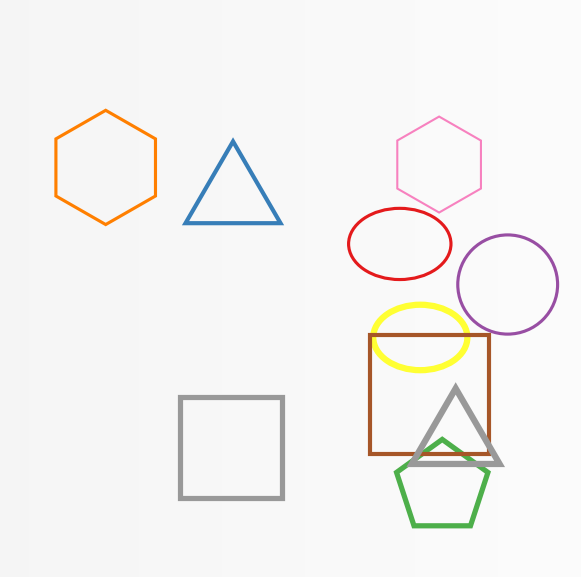[{"shape": "oval", "thickness": 1.5, "radius": 0.44, "center": [0.688, 0.577]}, {"shape": "triangle", "thickness": 2, "radius": 0.47, "center": [0.401, 0.66]}, {"shape": "pentagon", "thickness": 2.5, "radius": 0.41, "center": [0.761, 0.156]}, {"shape": "circle", "thickness": 1.5, "radius": 0.43, "center": [0.873, 0.506]}, {"shape": "hexagon", "thickness": 1.5, "radius": 0.49, "center": [0.182, 0.709]}, {"shape": "oval", "thickness": 3, "radius": 0.4, "center": [0.723, 0.415]}, {"shape": "square", "thickness": 2, "radius": 0.51, "center": [0.739, 0.316]}, {"shape": "hexagon", "thickness": 1, "radius": 0.42, "center": [0.755, 0.714]}, {"shape": "square", "thickness": 2.5, "radius": 0.44, "center": [0.397, 0.224]}, {"shape": "triangle", "thickness": 3, "radius": 0.44, "center": [0.784, 0.239]}]